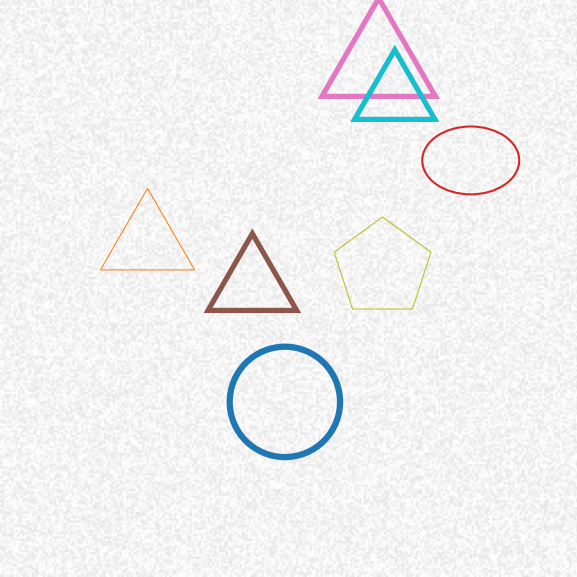[{"shape": "circle", "thickness": 3, "radius": 0.48, "center": [0.493, 0.303]}, {"shape": "triangle", "thickness": 0.5, "radius": 0.47, "center": [0.255, 0.579]}, {"shape": "oval", "thickness": 1, "radius": 0.42, "center": [0.815, 0.721]}, {"shape": "triangle", "thickness": 2.5, "radius": 0.44, "center": [0.437, 0.506]}, {"shape": "triangle", "thickness": 2.5, "radius": 0.57, "center": [0.656, 0.889]}, {"shape": "pentagon", "thickness": 0.5, "radius": 0.44, "center": [0.662, 0.535]}, {"shape": "triangle", "thickness": 2.5, "radius": 0.4, "center": [0.684, 0.833]}]